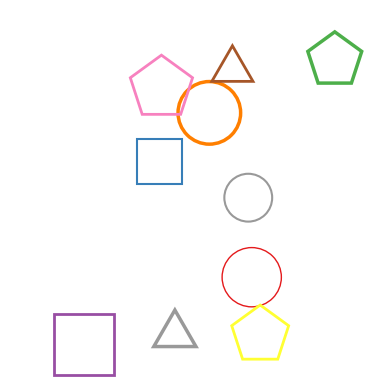[{"shape": "circle", "thickness": 1, "radius": 0.38, "center": [0.654, 0.28]}, {"shape": "square", "thickness": 1.5, "radius": 0.29, "center": [0.415, 0.581]}, {"shape": "pentagon", "thickness": 2.5, "radius": 0.37, "center": [0.87, 0.844]}, {"shape": "square", "thickness": 2, "radius": 0.39, "center": [0.218, 0.105]}, {"shape": "circle", "thickness": 2.5, "radius": 0.41, "center": [0.544, 0.707]}, {"shape": "pentagon", "thickness": 2, "radius": 0.39, "center": [0.676, 0.13]}, {"shape": "triangle", "thickness": 2, "radius": 0.31, "center": [0.604, 0.82]}, {"shape": "pentagon", "thickness": 2, "radius": 0.43, "center": [0.419, 0.772]}, {"shape": "circle", "thickness": 1.5, "radius": 0.31, "center": [0.645, 0.487]}, {"shape": "triangle", "thickness": 2.5, "radius": 0.32, "center": [0.454, 0.131]}]